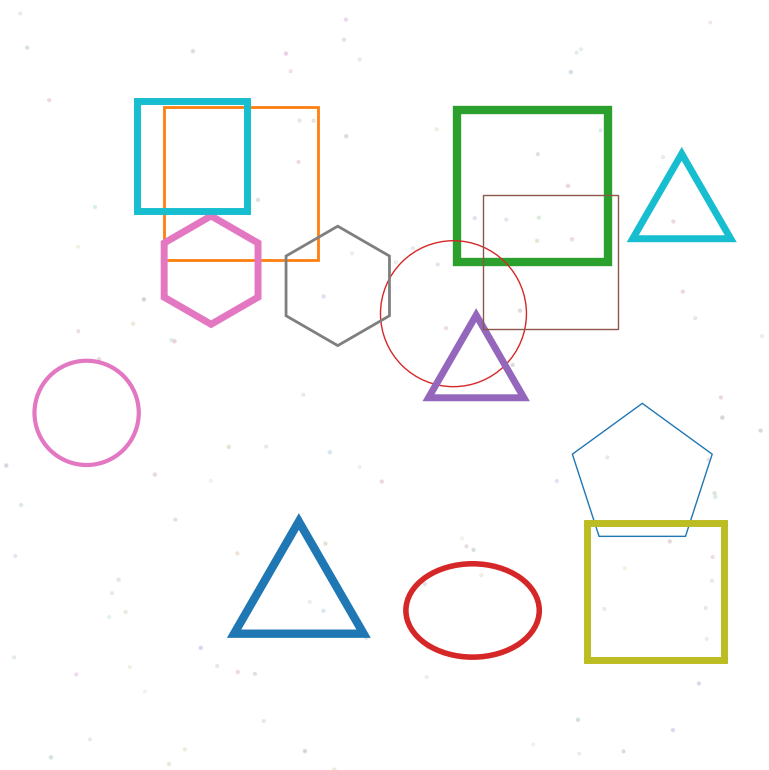[{"shape": "pentagon", "thickness": 0.5, "radius": 0.48, "center": [0.834, 0.381]}, {"shape": "triangle", "thickness": 3, "radius": 0.49, "center": [0.388, 0.226]}, {"shape": "square", "thickness": 1, "radius": 0.5, "center": [0.313, 0.762]}, {"shape": "square", "thickness": 3, "radius": 0.49, "center": [0.691, 0.758]}, {"shape": "oval", "thickness": 2, "radius": 0.43, "center": [0.614, 0.207]}, {"shape": "circle", "thickness": 0.5, "radius": 0.47, "center": [0.589, 0.593]}, {"shape": "triangle", "thickness": 2.5, "radius": 0.36, "center": [0.618, 0.519]}, {"shape": "square", "thickness": 0.5, "radius": 0.44, "center": [0.715, 0.659]}, {"shape": "hexagon", "thickness": 2.5, "radius": 0.35, "center": [0.274, 0.649]}, {"shape": "circle", "thickness": 1.5, "radius": 0.34, "center": [0.113, 0.464]}, {"shape": "hexagon", "thickness": 1, "radius": 0.39, "center": [0.439, 0.629]}, {"shape": "square", "thickness": 2.5, "radius": 0.44, "center": [0.851, 0.232]}, {"shape": "triangle", "thickness": 2.5, "radius": 0.37, "center": [0.885, 0.727]}, {"shape": "square", "thickness": 2.5, "radius": 0.36, "center": [0.25, 0.797]}]